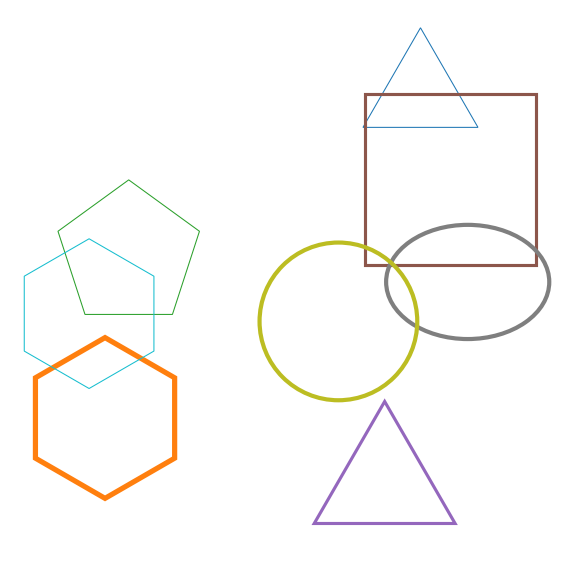[{"shape": "triangle", "thickness": 0.5, "radius": 0.57, "center": [0.728, 0.836]}, {"shape": "hexagon", "thickness": 2.5, "radius": 0.7, "center": [0.182, 0.275]}, {"shape": "pentagon", "thickness": 0.5, "radius": 0.64, "center": [0.223, 0.559]}, {"shape": "triangle", "thickness": 1.5, "radius": 0.7, "center": [0.666, 0.163]}, {"shape": "square", "thickness": 1.5, "radius": 0.74, "center": [0.78, 0.689]}, {"shape": "oval", "thickness": 2, "radius": 0.71, "center": [0.81, 0.511]}, {"shape": "circle", "thickness": 2, "radius": 0.68, "center": [0.586, 0.443]}, {"shape": "hexagon", "thickness": 0.5, "radius": 0.65, "center": [0.154, 0.456]}]